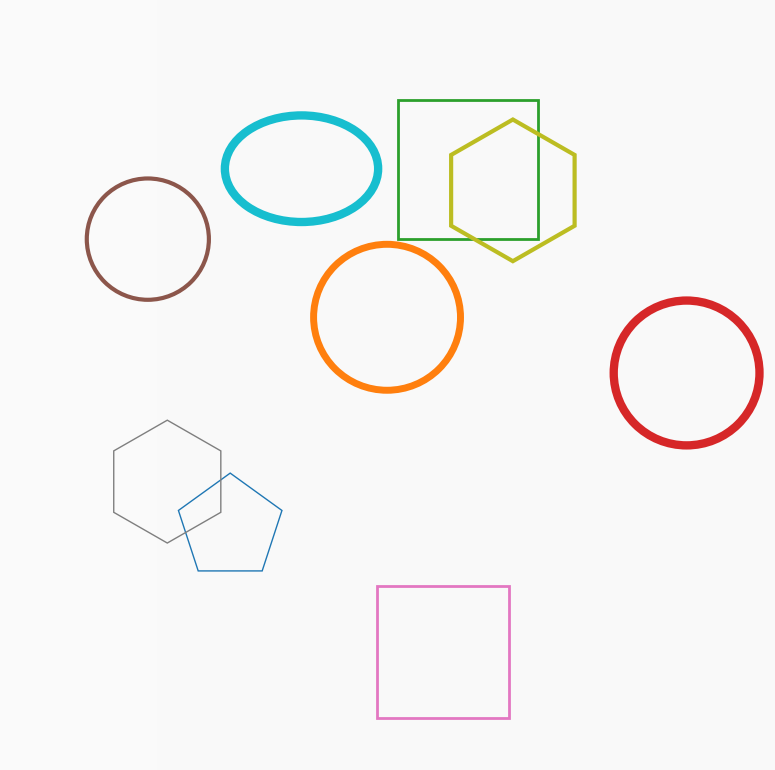[{"shape": "pentagon", "thickness": 0.5, "radius": 0.35, "center": [0.297, 0.315]}, {"shape": "circle", "thickness": 2.5, "radius": 0.47, "center": [0.499, 0.588]}, {"shape": "square", "thickness": 1, "radius": 0.45, "center": [0.604, 0.78]}, {"shape": "circle", "thickness": 3, "radius": 0.47, "center": [0.886, 0.516]}, {"shape": "circle", "thickness": 1.5, "radius": 0.39, "center": [0.191, 0.689]}, {"shape": "square", "thickness": 1, "radius": 0.43, "center": [0.572, 0.153]}, {"shape": "hexagon", "thickness": 0.5, "radius": 0.4, "center": [0.216, 0.375]}, {"shape": "hexagon", "thickness": 1.5, "radius": 0.46, "center": [0.662, 0.753]}, {"shape": "oval", "thickness": 3, "radius": 0.49, "center": [0.389, 0.781]}]